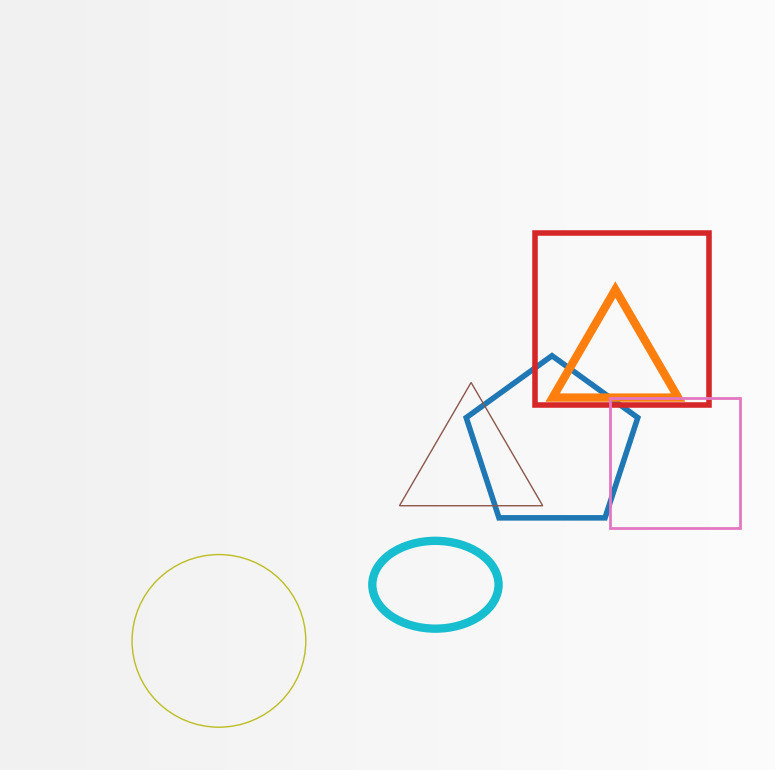[{"shape": "pentagon", "thickness": 2, "radius": 0.58, "center": [0.712, 0.422]}, {"shape": "triangle", "thickness": 3, "radius": 0.47, "center": [0.794, 0.53]}, {"shape": "square", "thickness": 2, "radius": 0.56, "center": [0.802, 0.586]}, {"shape": "triangle", "thickness": 0.5, "radius": 0.53, "center": [0.608, 0.397]}, {"shape": "square", "thickness": 1, "radius": 0.42, "center": [0.871, 0.399]}, {"shape": "circle", "thickness": 0.5, "radius": 0.56, "center": [0.282, 0.168]}, {"shape": "oval", "thickness": 3, "radius": 0.41, "center": [0.562, 0.241]}]